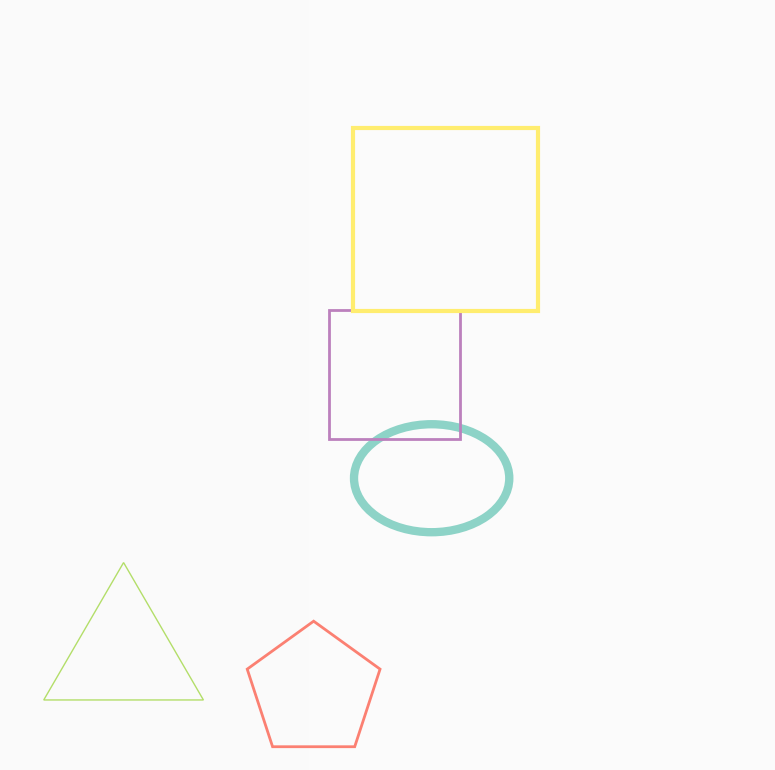[{"shape": "oval", "thickness": 3, "radius": 0.5, "center": [0.557, 0.379]}, {"shape": "pentagon", "thickness": 1, "radius": 0.45, "center": [0.405, 0.103]}, {"shape": "triangle", "thickness": 0.5, "radius": 0.59, "center": [0.159, 0.15]}, {"shape": "square", "thickness": 1, "radius": 0.42, "center": [0.509, 0.513]}, {"shape": "square", "thickness": 1.5, "radius": 0.59, "center": [0.575, 0.714]}]